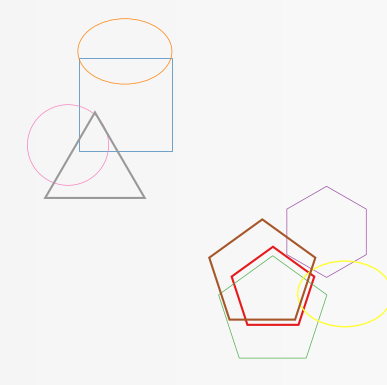[{"shape": "pentagon", "thickness": 1.5, "radius": 0.56, "center": [0.704, 0.247]}, {"shape": "square", "thickness": 0.5, "radius": 0.6, "center": [0.324, 0.729]}, {"shape": "pentagon", "thickness": 0.5, "radius": 0.73, "center": [0.704, 0.189]}, {"shape": "hexagon", "thickness": 0.5, "radius": 0.59, "center": [0.843, 0.398]}, {"shape": "oval", "thickness": 0.5, "radius": 0.61, "center": [0.322, 0.866]}, {"shape": "oval", "thickness": 1, "radius": 0.61, "center": [0.89, 0.237]}, {"shape": "pentagon", "thickness": 1.5, "radius": 0.72, "center": [0.677, 0.286]}, {"shape": "circle", "thickness": 0.5, "radius": 0.52, "center": [0.176, 0.623]}, {"shape": "triangle", "thickness": 1.5, "radius": 0.74, "center": [0.245, 0.56]}]